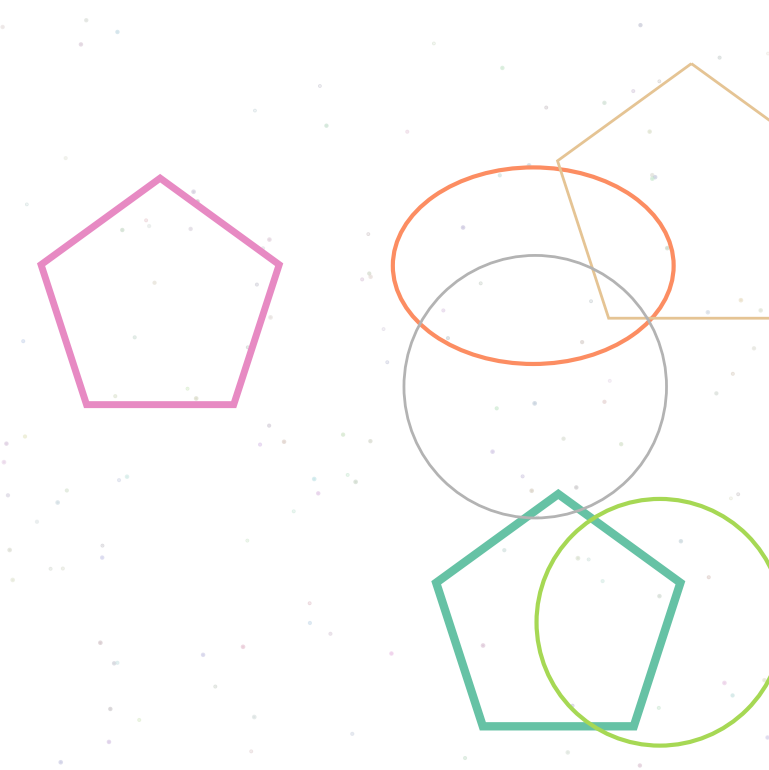[{"shape": "pentagon", "thickness": 3, "radius": 0.83, "center": [0.725, 0.192]}, {"shape": "oval", "thickness": 1.5, "radius": 0.91, "center": [0.693, 0.655]}, {"shape": "pentagon", "thickness": 2.5, "radius": 0.81, "center": [0.208, 0.606]}, {"shape": "circle", "thickness": 1.5, "radius": 0.8, "center": [0.857, 0.192]}, {"shape": "pentagon", "thickness": 1, "radius": 0.91, "center": [0.898, 0.735]}, {"shape": "circle", "thickness": 1, "radius": 0.85, "center": [0.695, 0.498]}]